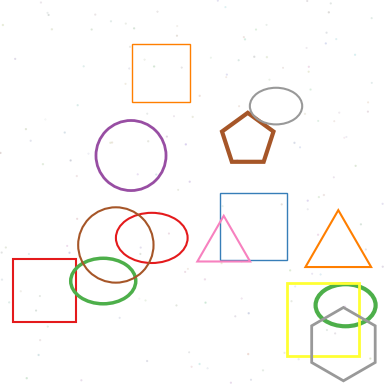[{"shape": "oval", "thickness": 1.5, "radius": 0.47, "center": [0.394, 0.382]}, {"shape": "square", "thickness": 1.5, "radius": 0.41, "center": [0.116, 0.245]}, {"shape": "square", "thickness": 1, "radius": 0.43, "center": [0.659, 0.412]}, {"shape": "oval", "thickness": 2.5, "radius": 0.42, "center": [0.268, 0.27]}, {"shape": "oval", "thickness": 3, "radius": 0.39, "center": [0.898, 0.207]}, {"shape": "circle", "thickness": 2, "radius": 0.45, "center": [0.34, 0.596]}, {"shape": "triangle", "thickness": 1.5, "radius": 0.49, "center": [0.879, 0.356]}, {"shape": "square", "thickness": 1, "radius": 0.38, "center": [0.419, 0.809]}, {"shape": "square", "thickness": 2, "radius": 0.47, "center": [0.84, 0.17]}, {"shape": "pentagon", "thickness": 3, "radius": 0.35, "center": [0.644, 0.637]}, {"shape": "circle", "thickness": 1.5, "radius": 0.49, "center": [0.301, 0.364]}, {"shape": "triangle", "thickness": 1.5, "radius": 0.4, "center": [0.581, 0.36]}, {"shape": "oval", "thickness": 1.5, "radius": 0.34, "center": [0.717, 0.724]}, {"shape": "hexagon", "thickness": 2, "radius": 0.48, "center": [0.892, 0.106]}]